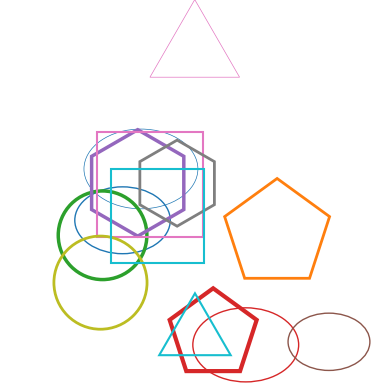[{"shape": "oval", "thickness": 0.5, "radius": 0.74, "center": [0.366, 0.561]}, {"shape": "oval", "thickness": 1, "radius": 0.62, "center": [0.318, 0.428]}, {"shape": "pentagon", "thickness": 2, "radius": 0.72, "center": [0.72, 0.393]}, {"shape": "circle", "thickness": 2.5, "radius": 0.58, "center": [0.266, 0.389]}, {"shape": "oval", "thickness": 1, "radius": 0.69, "center": [0.638, 0.104]}, {"shape": "pentagon", "thickness": 3, "radius": 0.59, "center": [0.554, 0.132]}, {"shape": "hexagon", "thickness": 2.5, "radius": 0.69, "center": [0.358, 0.525]}, {"shape": "oval", "thickness": 1, "radius": 0.53, "center": [0.854, 0.112]}, {"shape": "square", "thickness": 1.5, "radius": 0.68, "center": [0.389, 0.521]}, {"shape": "triangle", "thickness": 0.5, "radius": 0.67, "center": [0.506, 0.867]}, {"shape": "hexagon", "thickness": 2, "radius": 0.56, "center": [0.46, 0.524]}, {"shape": "circle", "thickness": 2, "radius": 0.6, "center": [0.261, 0.266]}, {"shape": "square", "thickness": 1.5, "radius": 0.61, "center": [0.409, 0.44]}, {"shape": "triangle", "thickness": 1.5, "radius": 0.54, "center": [0.506, 0.131]}]